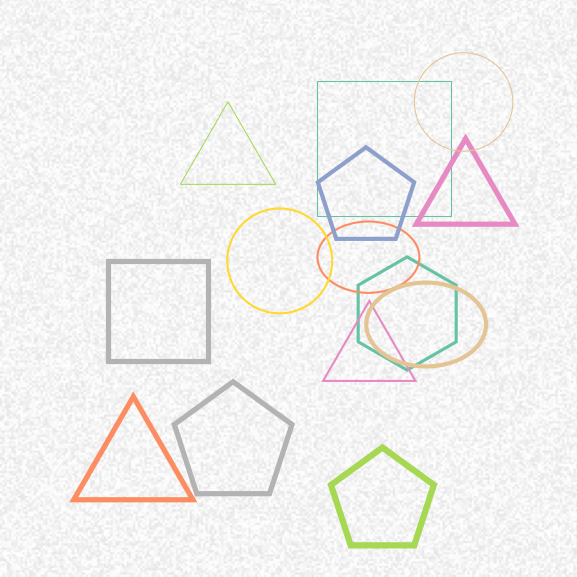[{"shape": "square", "thickness": 0.5, "radius": 0.58, "center": [0.665, 0.742]}, {"shape": "hexagon", "thickness": 1.5, "radius": 0.49, "center": [0.705, 0.456]}, {"shape": "triangle", "thickness": 2.5, "radius": 0.6, "center": [0.231, 0.193]}, {"shape": "oval", "thickness": 1, "radius": 0.44, "center": [0.638, 0.554]}, {"shape": "pentagon", "thickness": 2, "radius": 0.44, "center": [0.634, 0.656]}, {"shape": "triangle", "thickness": 2.5, "radius": 0.49, "center": [0.806, 0.66]}, {"shape": "triangle", "thickness": 1, "radius": 0.46, "center": [0.639, 0.386]}, {"shape": "triangle", "thickness": 0.5, "radius": 0.48, "center": [0.395, 0.728]}, {"shape": "pentagon", "thickness": 3, "radius": 0.47, "center": [0.662, 0.131]}, {"shape": "circle", "thickness": 1, "radius": 0.45, "center": [0.484, 0.547]}, {"shape": "oval", "thickness": 2, "radius": 0.52, "center": [0.738, 0.437]}, {"shape": "circle", "thickness": 0.5, "radius": 0.43, "center": [0.803, 0.823]}, {"shape": "pentagon", "thickness": 2.5, "radius": 0.54, "center": [0.404, 0.231]}, {"shape": "square", "thickness": 2.5, "radius": 0.43, "center": [0.273, 0.461]}]